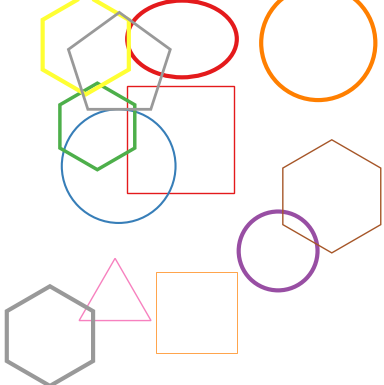[{"shape": "square", "thickness": 1, "radius": 0.69, "center": [0.469, 0.638]}, {"shape": "oval", "thickness": 3, "radius": 0.71, "center": [0.473, 0.899]}, {"shape": "circle", "thickness": 1.5, "radius": 0.74, "center": [0.308, 0.569]}, {"shape": "hexagon", "thickness": 2.5, "radius": 0.56, "center": [0.253, 0.672]}, {"shape": "circle", "thickness": 3, "radius": 0.51, "center": [0.722, 0.348]}, {"shape": "circle", "thickness": 3, "radius": 0.74, "center": [0.827, 0.888]}, {"shape": "square", "thickness": 0.5, "radius": 0.53, "center": [0.51, 0.187]}, {"shape": "hexagon", "thickness": 3, "radius": 0.65, "center": [0.223, 0.884]}, {"shape": "hexagon", "thickness": 1, "radius": 0.73, "center": [0.862, 0.49]}, {"shape": "triangle", "thickness": 1, "radius": 0.54, "center": [0.299, 0.221]}, {"shape": "pentagon", "thickness": 2, "radius": 0.7, "center": [0.31, 0.829]}, {"shape": "hexagon", "thickness": 3, "radius": 0.65, "center": [0.13, 0.127]}]